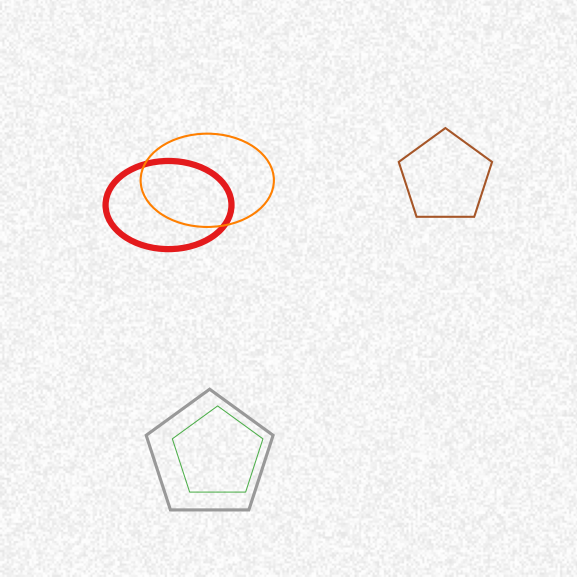[{"shape": "oval", "thickness": 3, "radius": 0.55, "center": [0.292, 0.644]}, {"shape": "pentagon", "thickness": 0.5, "radius": 0.41, "center": [0.377, 0.214]}, {"shape": "oval", "thickness": 1, "radius": 0.58, "center": [0.359, 0.687]}, {"shape": "pentagon", "thickness": 1, "radius": 0.42, "center": [0.771, 0.692]}, {"shape": "pentagon", "thickness": 1.5, "radius": 0.58, "center": [0.363, 0.21]}]